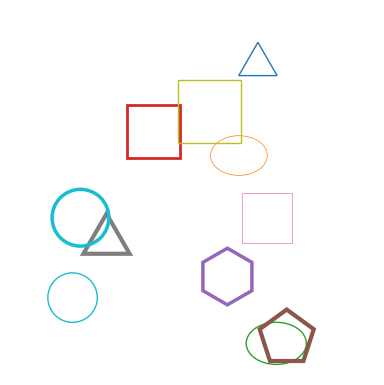[{"shape": "triangle", "thickness": 1, "radius": 0.29, "center": [0.67, 0.832]}, {"shape": "oval", "thickness": 0.5, "radius": 0.37, "center": [0.621, 0.596]}, {"shape": "oval", "thickness": 1, "radius": 0.39, "center": [0.718, 0.108]}, {"shape": "square", "thickness": 2, "radius": 0.35, "center": [0.398, 0.658]}, {"shape": "hexagon", "thickness": 2.5, "radius": 0.37, "center": [0.591, 0.282]}, {"shape": "pentagon", "thickness": 3, "radius": 0.37, "center": [0.745, 0.122]}, {"shape": "square", "thickness": 0.5, "radius": 0.33, "center": [0.694, 0.434]}, {"shape": "triangle", "thickness": 3, "radius": 0.35, "center": [0.277, 0.375]}, {"shape": "square", "thickness": 1, "radius": 0.41, "center": [0.543, 0.71]}, {"shape": "circle", "thickness": 2.5, "radius": 0.37, "center": [0.209, 0.434]}, {"shape": "circle", "thickness": 1, "radius": 0.32, "center": [0.189, 0.227]}]